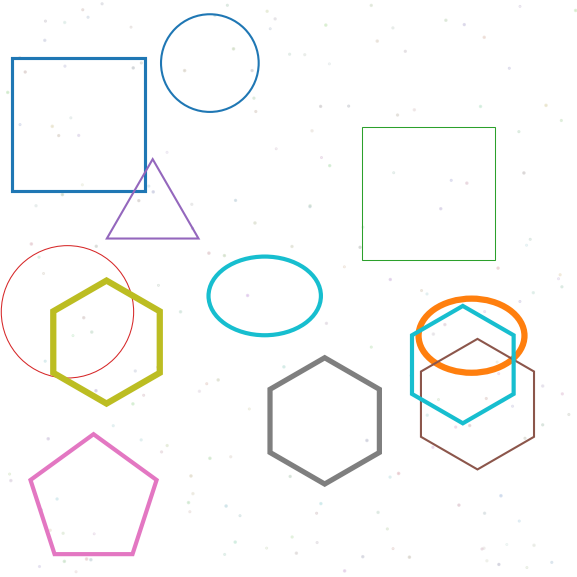[{"shape": "square", "thickness": 1.5, "radius": 0.58, "center": [0.135, 0.784]}, {"shape": "circle", "thickness": 1, "radius": 0.42, "center": [0.363, 0.89]}, {"shape": "oval", "thickness": 3, "radius": 0.46, "center": [0.816, 0.418]}, {"shape": "square", "thickness": 0.5, "radius": 0.57, "center": [0.742, 0.664]}, {"shape": "circle", "thickness": 0.5, "radius": 0.57, "center": [0.117, 0.459]}, {"shape": "triangle", "thickness": 1, "radius": 0.46, "center": [0.264, 0.632]}, {"shape": "hexagon", "thickness": 1, "radius": 0.57, "center": [0.827, 0.299]}, {"shape": "pentagon", "thickness": 2, "radius": 0.57, "center": [0.162, 0.132]}, {"shape": "hexagon", "thickness": 2.5, "radius": 0.55, "center": [0.562, 0.27]}, {"shape": "hexagon", "thickness": 3, "radius": 0.53, "center": [0.184, 0.407]}, {"shape": "oval", "thickness": 2, "radius": 0.49, "center": [0.458, 0.487]}, {"shape": "hexagon", "thickness": 2, "radius": 0.51, "center": [0.801, 0.368]}]